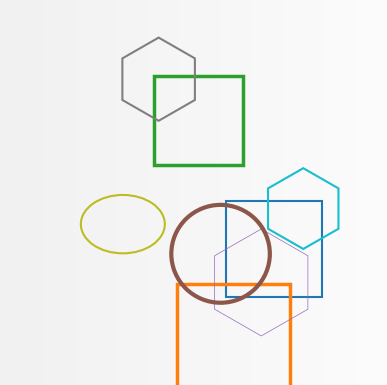[{"shape": "square", "thickness": 1.5, "radius": 0.62, "center": [0.707, 0.352]}, {"shape": "square", "thickness": 2.5, "radius": 0.73, "center": [0.603, 0.117]}, {"shape": "square", "thickness": 2.5, "radius": 0.58, "center": [0.512, 0.688]}, {"shape": "hexagon", "thickness": 0.5, "radius": 0.69, "center": [0.674, 0.266]}, {"shape": "circle", "thickness": 3, "radius": 0.64, "center": [0.569, 0.341]}, {"shape": "hexagon", "thickness": 1.5, "radius": 0.54, "center": [0.409, 0.794]}, {"shape": "oval", "thickness": 1.5, "radius": 0.54, "center": [0.317, 0.418]}, {"shape": "hexagon", "thickness": 1.5, "radius": 0.52, "center": [0.783, 0.458]}]